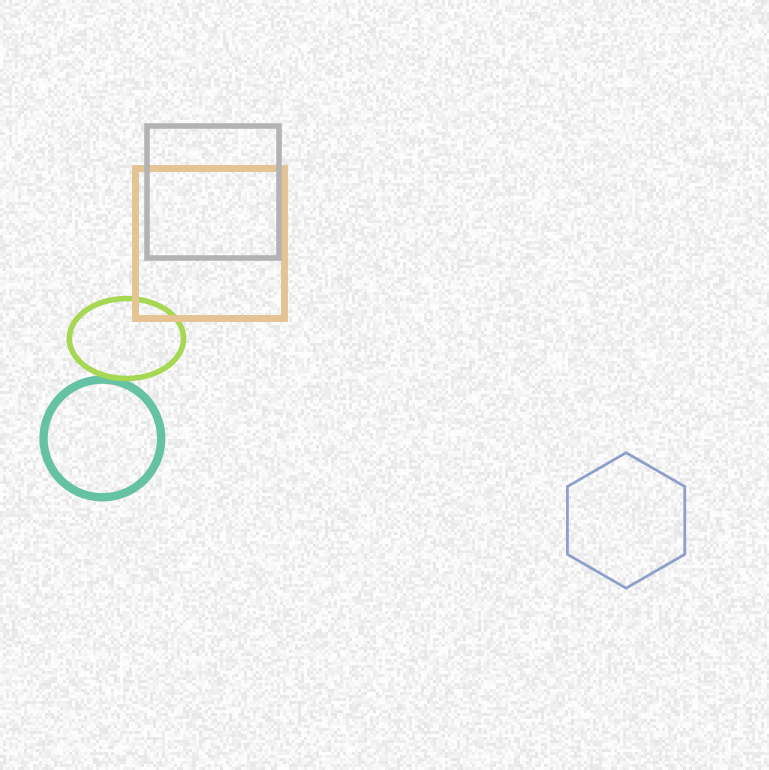[{"shape": "circle", "thickness": 3, "radius": 0.38, "center": [0.133, 0.431]}, {"shape": "hexagon", "thickness": 1, "radius": 0.44, "center": [0.813, 0.324]}, {"shape": "oval", "thickness": 2, "radius": 0.37, "center": [0.164, 0.56]}, {"shape": "square", "thickness": 2.5, "radius": 0.48, "center": [0.272, 0.684]}, {"shape": "square", "thickness": 2, "radius": 0.43, "center": [0.276, 0.751]}]